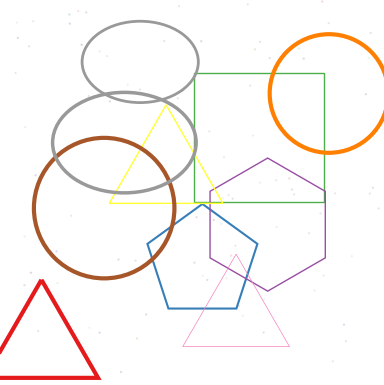[{"shape": "triangle", "thickness": 3, "radius": 0.85, "center": [0.108, 0.103]}, {"shape": "pentagon", "thickness": 1.5, "radius": 0.75, "center": [0.526, 0.32]}, {"shape": "square", "thickness": 1, "radius": 0.84, "center": [0.672, 0.642]}, {"shape": "hexagon", "thickness": 1, "radius": 0.86, "center": [0.695, 0.417]}, {"shape": "circle", "thickness": 3, "radius": 0.77, "center": [0.854, 0.757]}, {"shape": "triangle", "thickness": 1, "radius": 0.85, "center": [0.431, 0.557]}, {"shape": "circle", "thickness": 3, "radius": 0.91, "center": [0.271, 0.459]}, {"shape": "triangle", "thickness": 0.5, "radius": 0.8, "center": [0.613, 0.18]}, {"shape": "oval", "thickness": 2, "radius": 0.75, "center": [0.364, 0.839]}, {"shape": "oval", "thickness": 2.5, "radius": 0.93, "center": [0.323, 0.63]}]